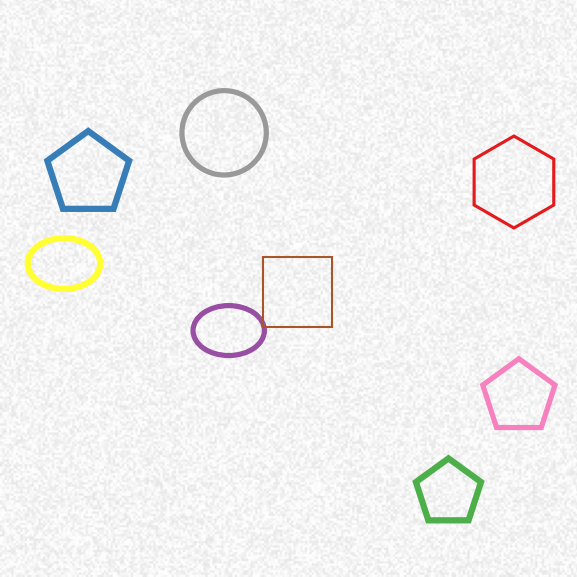[{"shape": "hexagon", "thickness": 1.5, "radius": 0.4, "center": [0.89, 0.684]}, {"shape": "pentagon", "thickness": 3, "radius": 0.37, "center": [0.153, 0.698]}, {"shape": "pentagon", "thickness": 3, "radius": 0.3, "center": [0.777, 0.146]}, {"shape": "oval", "thickness": 2.5, "radius": 0.31, "center": [0.396, 0.427]}, {"shape": "oval", "thickness": 3, "radius": 0.31, "center": [0.111, 0.543]}, {"shape": "square", "thickness": 1, "radius": 0.3, "center": [0.515, 0.494]}, {"shape": "pentagon", "thickness": 2.5, "radius": 0.33, "center": [0.899, 0.312]}, {"shape": "circle", "thickness": 2.5, "radius": 0.37, "center": [0.388, 0.769]}]